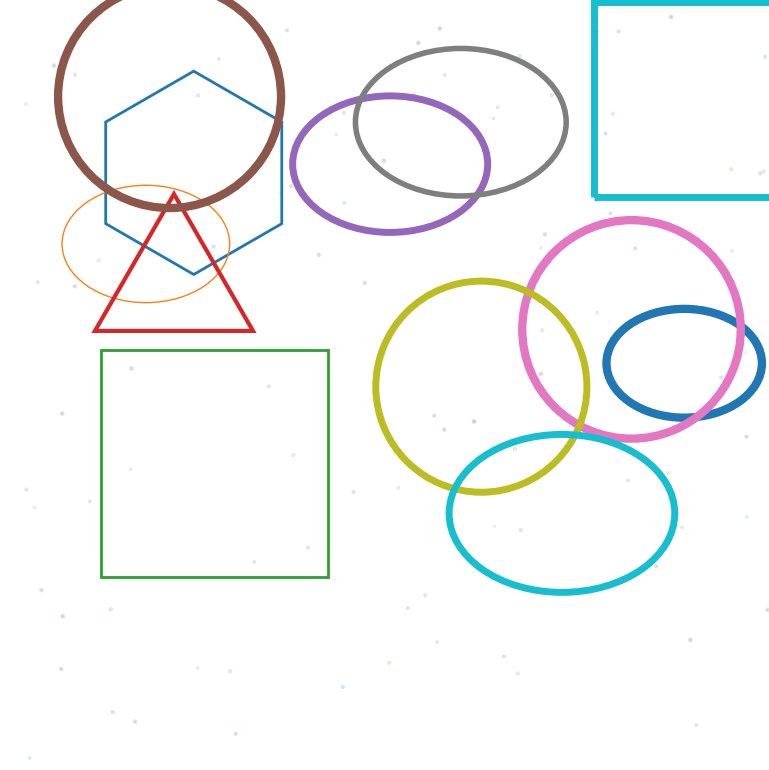[{"shape": "hexagon", "thickness": 1, "radius": 0.66, "center": [0.252, 0.776]}, {"shape": "oval", "thickness": 3, "radius": 0.5, "center": [0.889, 0.528]}, {"shape": "oval", "thickness": 0.5, "radius": 0.54, "center": [0.189, 0.683]}, {"shape": "square", "thickness": 1, "radius": 0.74, "center": [0.278, 0.398]}, {"shape": "triangle", "thickness": 1.5, "radius": 0.59, "center": [0.226, 0.63]}, {"shape": "oval", "thickness": 2.5, "radius": 0.63, "center": [0.507, 0.787]}, {"shape": "circle", "thickness": 3, "radius": 0.72, "center": [0.22, 0.875]}, {"shape": "circle", "thickness": 3, "radius": 0.71, "center": [0.82, 0.572]}, {"shape": "oval", "thickness": 2, "radius": 0.68, "center": [0.598, 0.841]}, {"shape": "circle", "thickness": 2.5, "radius": 0.69, "center": [0.625, 0.498]}, {"shape": "square", "thickness": 2.5, "radius": 0.63, "center": [0.898, 0.871]}, {"shape": "oval", "thickness": 2.5, "radius": 0.73, "center": [0.73, 0.333]}]